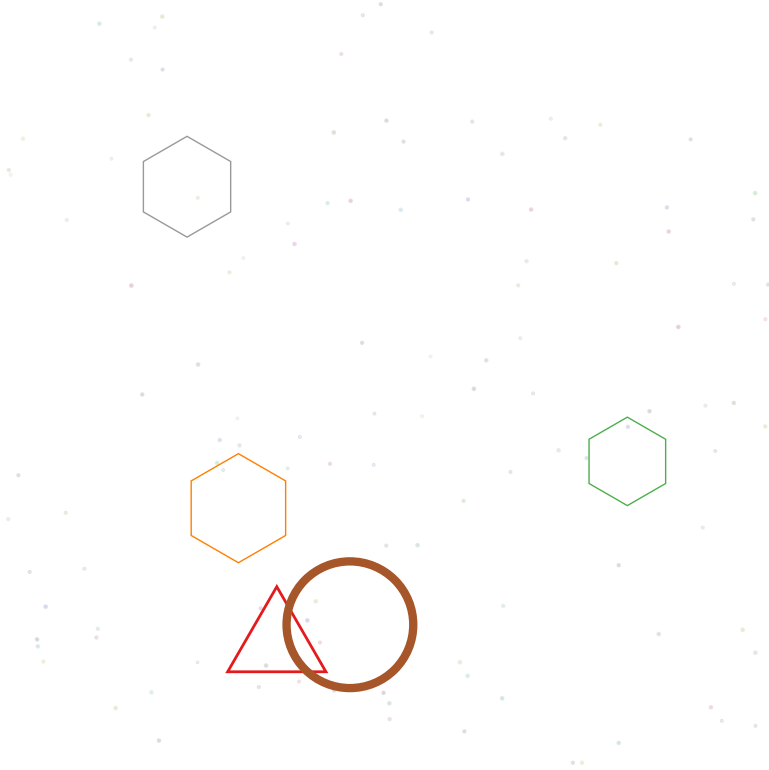[{"shape": "triangle", "thickness": 1, "radius": 0.37, "center": [0.359, 0.164]}, {"shape": "hexagon", "thickness": 0.5, "radius": 0.29, "center": [0.815, 0.401]}, {"shape": "hexagon", "thickness": 0.5, "radius": 0.35, "center": [0.31, 0.34]}, {"shape": "circle", "thickness": 3, "radius": 0.41, "center": [0.454, 0.189]}, {"shape": "hexagon", "thickness": 0.5, "radius": 0.33, "center": [0.243, 0.758]}]